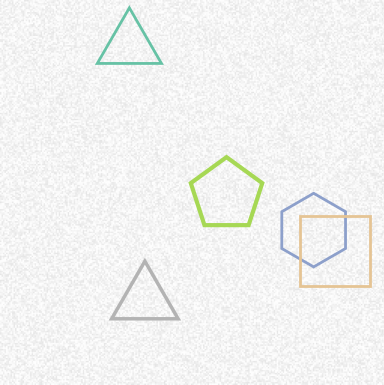[{"shape": "triangle", "thickness": 2, "radius": 0.48, "center": [0.336, 0.883]}, {"shape": "hexagon", "thickness": 2, "radius": 0.48, "center": [0.815, 0.402]}, {"shape": "pentagon", "thickness": 3, "radius": 0.49, "center": [0.588, 0.494]}, {"shape": "square", "thickness": 2, "radius": 0.45, "center": [0.87, 0.349]}, {"shape": "triangle", "thickness": 2.5, "radius": 0.5, "center": [0.376, 0.222]}]